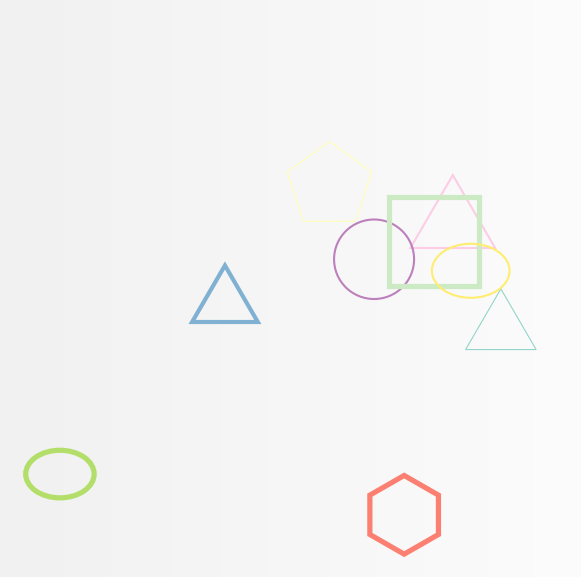[{"shape": "triangle", "thickness": 0.5, "radius": 0.35, "center": [0.862, 0.429]}, {"shape": "pentagon", "thickness": 0.5, "radius": 0.38, "center": [0.567, 0.678]}, {"shape": "hexagon", "thickness": 2.5, "radius": 0.34, "center": [0.695, 0.108]}, {"shape": "triangle", "thickness": 2, "radius": 0.33, "center": [0.387, 0.474]}, {"shape": "oval", "thickness": 2.5, "radius": 0.29, "center": [0.103, 0.178]}, {"shape": "triangle", "thickness": 1, "radius": 0.42, "center": [0.779, 0.612]}, {"shape": "circle", "thickness": 1, "radius": 0.34, "center": [0.644, 0.55]}, {"shape": "square", "thickness": 2.5, "radius": 0.38, "center": [0.747, 0.581]}, {"shape": "oval", "thickness": 1, "radius": 0.33, "center": [0.81, 0.53]}]